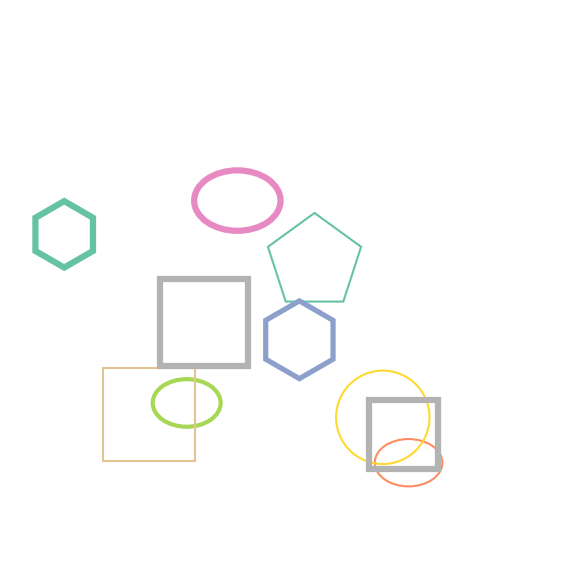[{"shape": "hexagon", "thickness": 3, "radius": 0.29, "center": [0.111, 0.593]}, {"shape": "pentagon", "thickness": 1, "radius": 0.42, "center": [0.545, 0.546]}, {"shape": "oval", "thickness": 1, "radius": 0.29, "center": [0.707, 0.198]}, {"shape": "hexagon", "thickness": 2.5, "radius": 0.34, "center": [0.518, 0.411]}, {"shape": "oval", "thickness": 3, "radius": 0.37, "center": [0.411, 0.652]}, {"shape": "oval", "thickness": 2, "radius": 0.29, "center": [0.323, 0.301]}, {"shape": "circle", "thickness": 1, "radius": 0.4, "center": [0.663, 0.276]}, {"shape": "square", "thickness": 1, "radius": 0.4, "center": [0.258, 0.281]}, {"shape": "square", "thickness": 3, "radius": 0.3, "center": [0.699, 0.246]}, {"shape": "square", "thickness": 3, "radius": 0.38, "center": [0.353, 0.441]}]